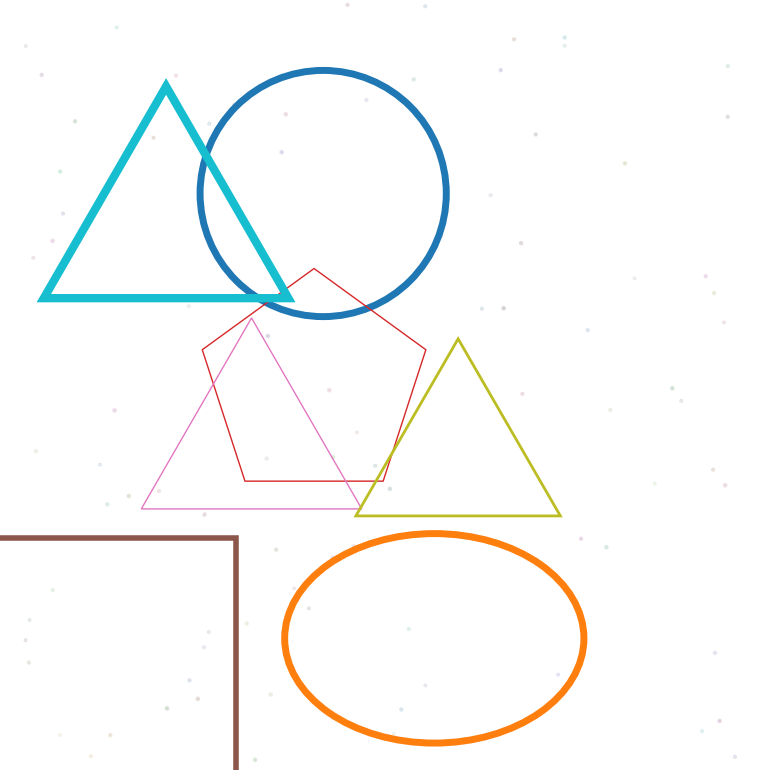[{"shape": "circle", "thickness": 2.5, "radius": 0.8, "center": [0.42, 0.749]}, {"shape": "oval", "thickness": 2.5, "radius": 0.97, "center": [0.564, 0.171]}, {"shape": "pentagon", "thickness": 0.5, "radius": 0.76, "center": [0.408, 0.499]}, {"shape": "square", "thickness": 2, "radius": 0.9, "center": [0.127, 0.121]}, {"shape": "triangle", "thickness": 0.5, "radius": 0.83, "center": [0.327, 0.422]}, {"shape": "triangle", "thickness": 1, "radius": 0.77, "center": [0.595, 0.407]}, {"shape": "triangle", "thickness": 3, "radius": 0.92, "center": [0.216, 0.704]}]